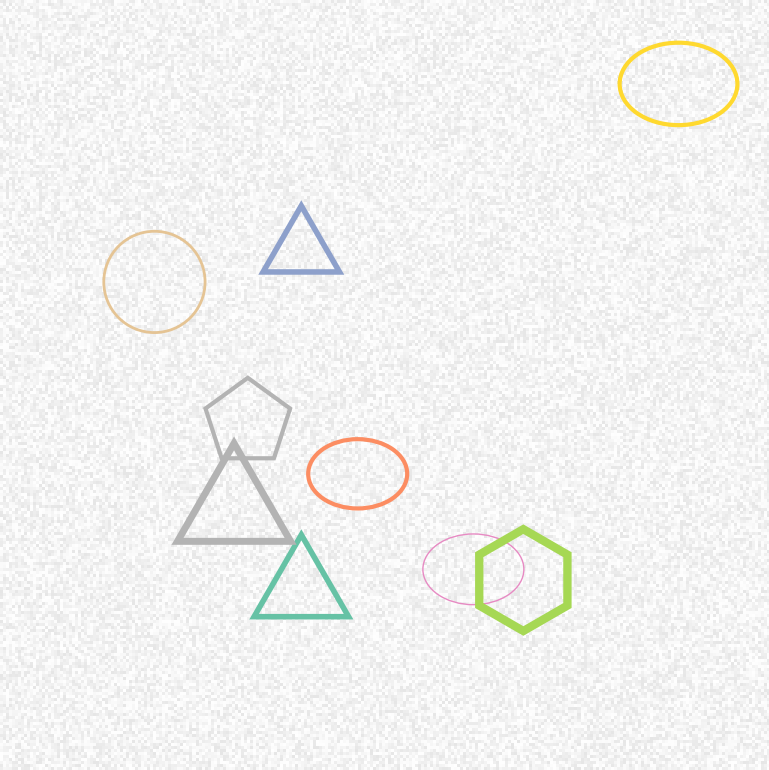[{"shape": "triangle", "thickness": 2, "radius": 0.35, "center": [0.391, 0.235]}, {"shape": "oval", "thickness": 1.5, "radius": 0.32, "center": [0.465, 0.385]}, {"shape": "triangle", "thickness": 2, "radius": 0.29, "center": [0.391, 0.675]}, {"shape": "oval", "thickness": 0.5, "radius": 0.33, "center": [0.615, 0.261]}, {"shape": "hexagon", "thickness": 3, "radius": 0.33, "center": [0.68, 0.247]}, {"shape": "oval", "thickness": 1.5, "radius": 0.38, "center": [0.881, 0.891]}, {"shape": "circle", "thickness": 1, "radius": 0.33, "center": [0.201, 0.634]}, {"shape": "pentagon", "thickness": 1.5, "radius": 0.29, "center": [0.322, 0.452]}, {"shape": "triangle", "thickness": 2.5, "radius": 0.42, "center": [0.304, 0.339]}]